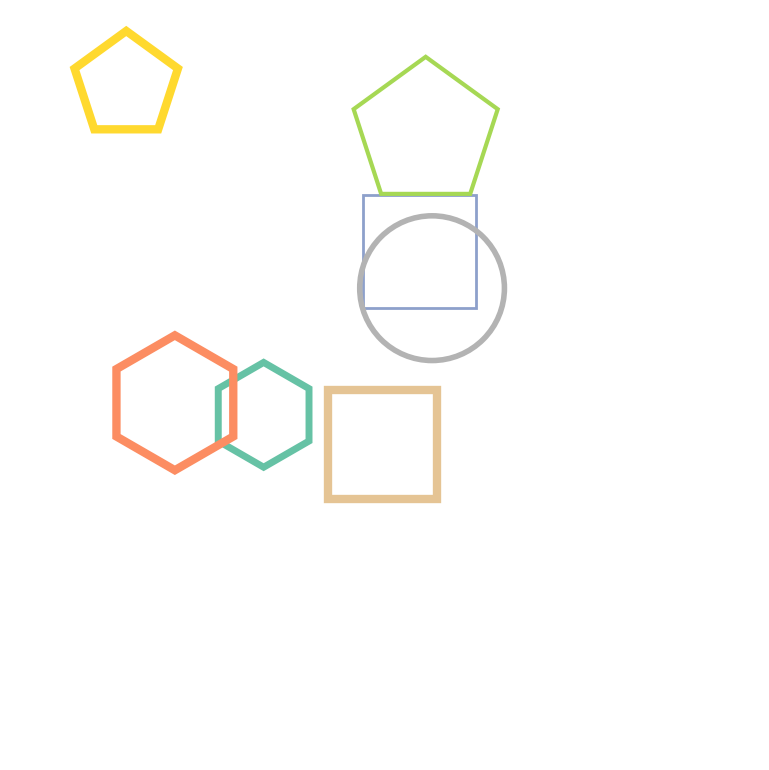[{"shape": "hexagon", "thickness": 2.5, "radius": 0.34, "center": [0.342, 0.461]}, {"shape": "hexagon", "thickness": 3, "radius": 0.44, "center": [0.227, 0.477]}, {"shape": "square", "thickness": 1, "radius": 0.37, "center": [0.545, 0.673]}, {"shape": "pentagon", "thickness": 1.5, "radius": 0.49, "center": [0.553, 0.828]}, {"shape": "pentagon", "thickness": 3, "radius": 0.35, "center": [0.164, 0.889]}, {"shape": "square", "thickness": 3, "radius": 0.36, "center": [0.497, 0.423]}, {"shape": "circle", "thickness": 2, "radius": 0.47, "center": [0.561, 0.626]}]